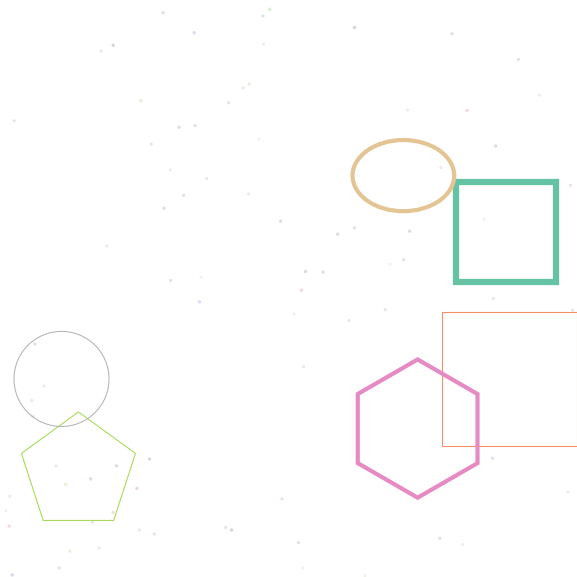[{"shape": "square", "thickness": 3, "radius": 0.43, "center": [0.877, 0.598]}, {"shape": "square", "thickness": 0.5, "radius": 0.58, "center": [0.882, 0.343]}, {"shape": "hexagon", "thickness": 2, "radius": 0.6, "center": [0.723, 0.257]}, {"shape": "pentagon", "thickness": 0.5, "radius": 0.52, "center": [0.136, 0.182]}, {"shape": "oval", "thickness": 2, "radius": 0.44, "center": [0.698, 0.695]}, {"shape": "circle", "thickness": 0.5, "radius": 0.41, "center": [0.106, 0.343]}]